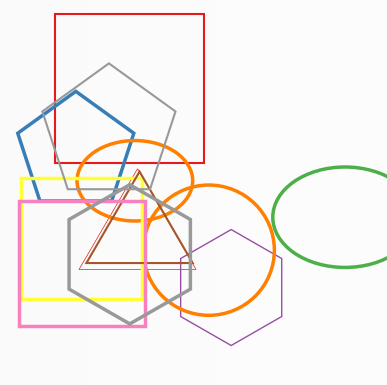[{"shape": "triangle", "thickness": 0.5, "radius": 0.87, "center": [0.355, 0.387]}, {"shape": "square", "thickness": 1.5, "radius": 0.97, "center": [0.334, 0.769]}, {"shape": "pentagon", "thickness": 2.5, "radius": 0.79, "center": [0.196, 0.605]}, {"shape": "oval", "thickness": 2.5, "radius": 0.93, "center": [0.89, 0.436]}, {"shape": "hexagon", "thickness": 1, "radius": 0.75, "center": [0.597, 0.253]}, {"shape": "oval", "thickness": 2.5, "radius": 0.75, "center": [0.348, 0.53]}, {"shape": "circle", "thickness": 2.5, "radius": 0.85, "center": [0.539, 0.35]}, {"shape": "square", "thickness": 2.5, "radius": 0.78, "center": [0.211, 0.38]}, {"shape": "triangle", "thickness": 1.5, "radius": 0.79, "center": [0.36, 0.396]}, {"shape": "square", "thickness": 2.5, "radius": 0.81, "center": [0.211, 0.316]}, {"shape": "hexagon", "thickness": 2.5, "radius": 0.9, "center": [0.335, 0.339]}, {"shape": "pentagon", "thickness": 1.5, "radius": 0.9, "center": [0.281, 0.655]}]